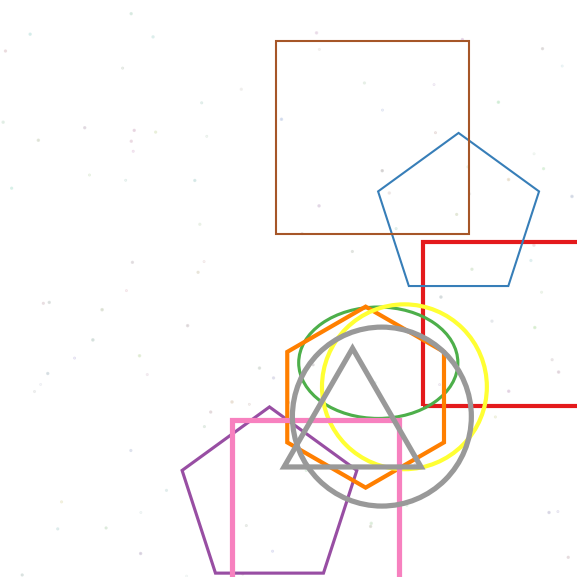[{"shape": "square", "thickness": 2, "radius": 0.71, "center": [0.874, 0.438]}, {"shape": "pentagon", "thickness": 1, "radius": 0.73, "center": [0.794, 0.622]}, {"shape": "oval", "thickness": 1.5, "radius": 0.69, "center": [0.655, 0.371]}, {"shape": "pentagon", "thickness": 1.5, "radius": 0.8, "center": [0.467, 0.135]}, {"shape": "hexagon", "thickness": 2, "radius": 0.78, "center": [0.633, 0.311]}, {"shape": "circle", "thickness": 2, "radius": 0.71, "center": [0.7, 0.329]}, {"shape": "square", "thickness": 1, "radius": 0.83, "center": [0.646, 0.761]}, {"shape": "square", "thickness": 2.5, "radius": 0.72, "center": [0.547, 0.127]}, {"shape": "circle", "thickness": 2.5, "radius": 0.77, "center": [0.661, 0.278]}, {"shape": "triangle", "thickness": 2.5, "radius": 0.68, "center": [0.61, 0.259]}]